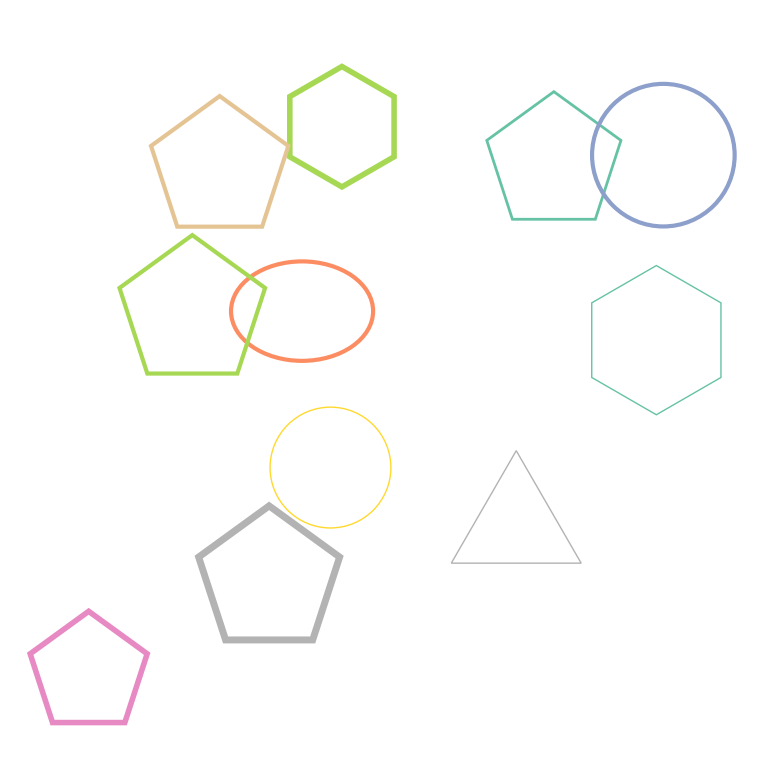[{"shape": "hexagon", "thickness": 0.5, "radius": 0.48, "center": [0.852, 0.558]}, {"shape": "pentagon", "thickness": 1, "radius": 0.46, "center": [0.719, 0.789]}, {"shape": "oval", "thickness": 1.5, "radius": 0.46, "center": [0.392, 0.596]}, {"shape": "circle", "thickness": 1.5, "radius": 0.46, "center": [0.861, 0.798]}, {"shape": "pentagon", "thickness": 2, "radius": 0.4, "center": [0.115, 0.126]}, {"shape": "pentagon", "thickness": 1.5, "radius": 0.5, "center": [0.25, 0.595]}, {"shape": "hexagon", "thickness": 2, "radius": 0.39, "center": [0.444, 0.835]}, {"shape": "circle", "thickness": 0.5, "radius": 0.39, "center": [0.429, 0.393]}, {"shape": "pentagon", "thickness": 1.5, "radius": 0.47, "center": [0.285, 0.781]}, {"shape": "pentagon", "thickness": 2.5, "radius": 0.48, "center": [0.35, 0.247]}, {"shape": "triangle", "thickness": 0.5, "radius": 0.49, "center": [0.67, 0.317]}]